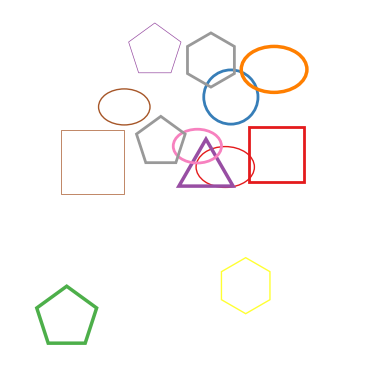[{"shape": "square", "thickness": 2, "radius": 0.36, "center": [0.718, 0.598]}, {"shape": "oval", "thickness": 1, "radius": 0.38, "center": [0.585, 0.566]}, {"shape": "circle", "thickness": 2, "radius": 0.35, "center": [0.6, 0.748]}, {"shape": "pentagon", "thickness": 2.5, "radius": 0.41, "center": [0.173, 0.175]}, {"shape": "pentagon", "thickness": 0.5, "radius": 0.36, "center": [0.402, 0.869]}, {"shape": "triangle", "thickness": 2.5, "radius": 0.41, "center": [0.535, 0.557]}, {"shape": "oval", "thickness": 2.5, "radius": 0.43, "center": [0.712, 0.82]}, {"shape": "hexagon", "thickness": 1, "radius": 0.36, "center": [0.638, 0.258]}, {"shape": "oval", "thickness": 1, "radius": 0.33, "center": [0.323, 0.722]}, {"shape": "square", "thickness": 0.5, "radius": 0.41, "center": [0.24, 0.579]}, {"shape": "oval", "thickness": 2, "radius": 0.31, "center": [0.513, 0.62]}, {"shape": "pentagon", "thickness": 2, "radius": 0.33, "center": [0.418, 0.631]}, {"shape": "hexagon", "thickness": 2, "radius": 0.35, "center": [0.548, 0.844]}]